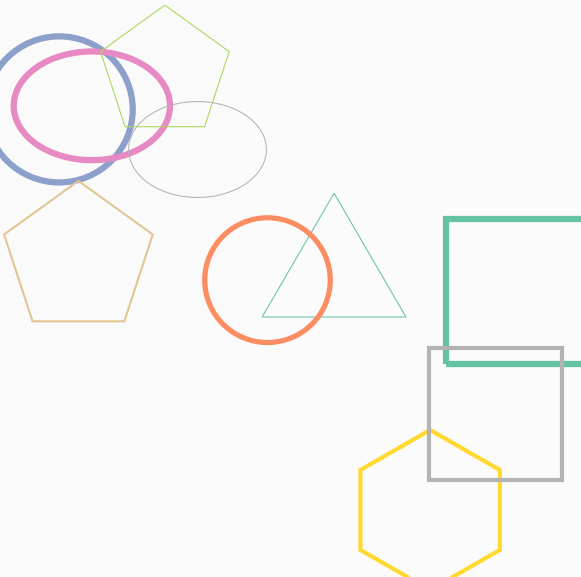[{"shape": "square", "thickness": 3, "radius": 0.63, "center": [0.894, 0.494]}, {"shape": "triangle", "thickness": 0.5, "radius": 0.71, "center": [0.575, 0.522]}, {"shape": "circle", "thickness": 2.5, "radius": 0.54, "center": [0.46, 0.514]}, {"shape": "circle", "thickness": 3, "radius": 0.63, "center": [0.102, 0.81]}, {"shape": "oval", "thickness": 3, "radius": 0.67, "center": [0.158, 0.816]}, {"shape": "pentagon", "thickness": 0.5, "radius": 0.58, "center": [0.284, 0.874]}, {"shape": "hexagon", "thickness": 2, "radius": 0.69, "center": [0.74, 0.116]}, {"shape": "pentagon", "thickness": 1, "radius": 0.67, "center": [0.135, 0.552]}, {"shape": "square", "thickness": 2, "radius": 0.57, "center": [0.852, 0.282]}, {"shape": "oval", "thickness": 0.5, "radius": 0.59, "center": [0.34, 0.74]}]